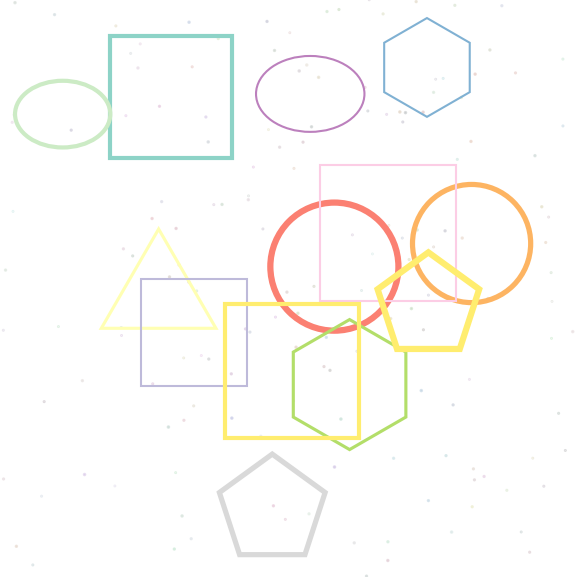[{"shape": "square", "thickness": 2, "radius": 0.53, "center": [0.296, 0.831]}, {"shape": "triangle", "thickness": 1.5, "radius": 0.57, "center": [0.275, 0.488]}, {"shape": "square", "thickness": 1, "radius": 0.46, "center": [0.336, 0.424]}, {"shape": "circle", "thickness": 3, "radius": 0.55, "center": [0.579, 0.537]}, {"shape": "hexagon", "thickness": 1, "radius": 0.43, "center": [0.739, 0.882]}, {"shape": "circle", "thickness": 2.5, "radius": 0.51, "center": [0.817, 0.577]}, {"shape": "hexagon", "thickness": 1.5, "radius": 0.56, "center": [0.605, 0.333]}, {"shape": "square", "thickness": 1, "radius": 0.59, "center": [0.671, 0.596]}, {"shape": "pentagon", "thickness": 2.5, "radius": 0.48, "center": [0.471, 0.117]}, {"shape": "oval", "thickness": 1, "radius": 0.47, "center": [0.537, 0.837]}, {"shape": "oval", "thickness": 2, "radius": 0.41, "center": [0.109, 0.802]}, {"shape": "pentagon", "thickness": 3, "radius": 0.46, "center": [0.742, 0.47]}, {"shape": "square", "thickness": 2, "radius": 0.58, "center": [0.506, 0.356]}]